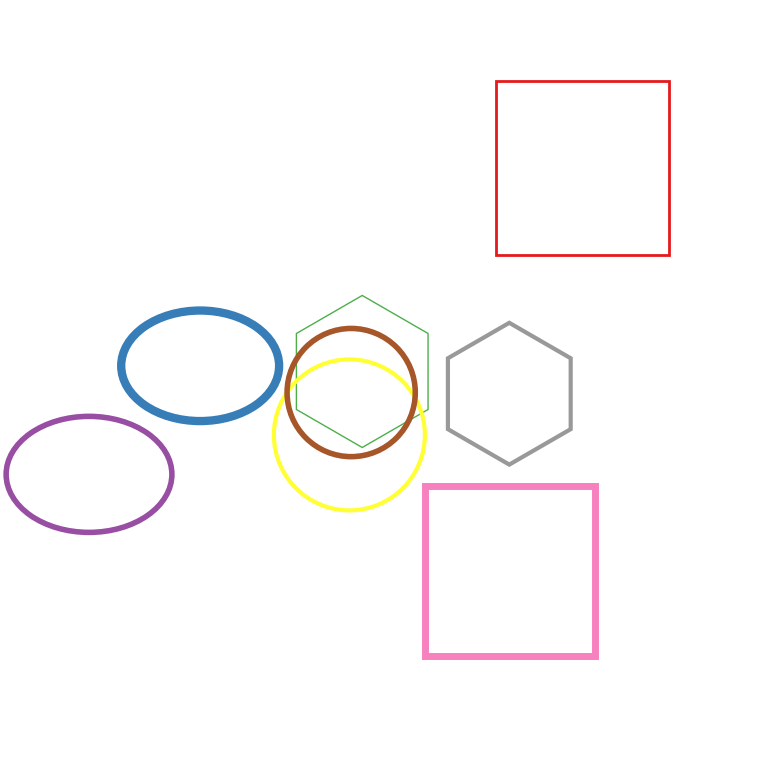[{"shape": "square", "thickness": 1, "radius": 0.56, "center": [0.756, 0.782]}, {"shape": "oval", "thickness": 3, "radius": 0.51, "center": [0.26, 0.525]}, {"shape": "hexagon", "thickness": 0.5, "radius": 0.49, "center": [0.47, 0.518]}, {"shape": "oval", "thickness": 2, "radius": 0.54, "center": [0.116, 0.384]}, {"shape": "circle", "thickness": 1.5, "radius": 0.49, "center": [0.454, 0.435]}, {"shape": "circle", "thickness": 2, "radius": 0.42, "center": [0.456, 0.49]}, {"shape": "square", "thickness": 2.5, "radius": 0.55, "center": [0.662, 0.258]}, {"shape": "hexagon", "thickness": 1.5, "radius": 0.46, "center": [0.661, 0.489]}]